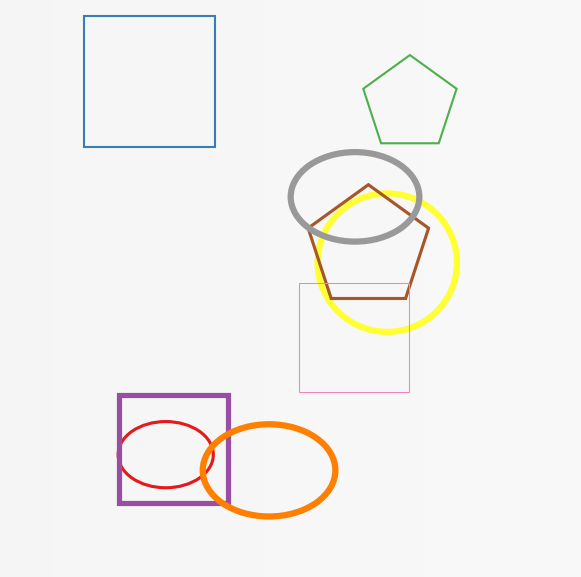[{"shape": "oval", "thickness": 1.5, "radius": 0.41, "center": [0.285, 0.212]}, {"shape": "square", "thickness": 1, "radius": 0.56, "center": [0.257, 0.858]}, {"shape": "pentagon", "thickness": 1, "radius": 0.42, "center": [0.705, 0.819]}, {"shape": "square", "thickness": 2.5, "radius": 0.47, "center": [0.299, 0.222]}, {"shape": "oval", "thickness": 3, "radius": 0.57, "center": [0.463, 0.185]}, {"shape": "circle", "thickness": 3, "radius": 0.6, "center": [0.666, 0.544]}, {"shape": "pentagon", "thickness": 1.5, "radius": 0.54, "center": [0.634, 0.57]}, {"shape": "square", "thickness": 0.5, "radius": 0.47, "center": [0.609, 0.415]}, {"shape": "oval", "thickness": 3, "radius": 0.55, "center": [0.611, 0.658]}]